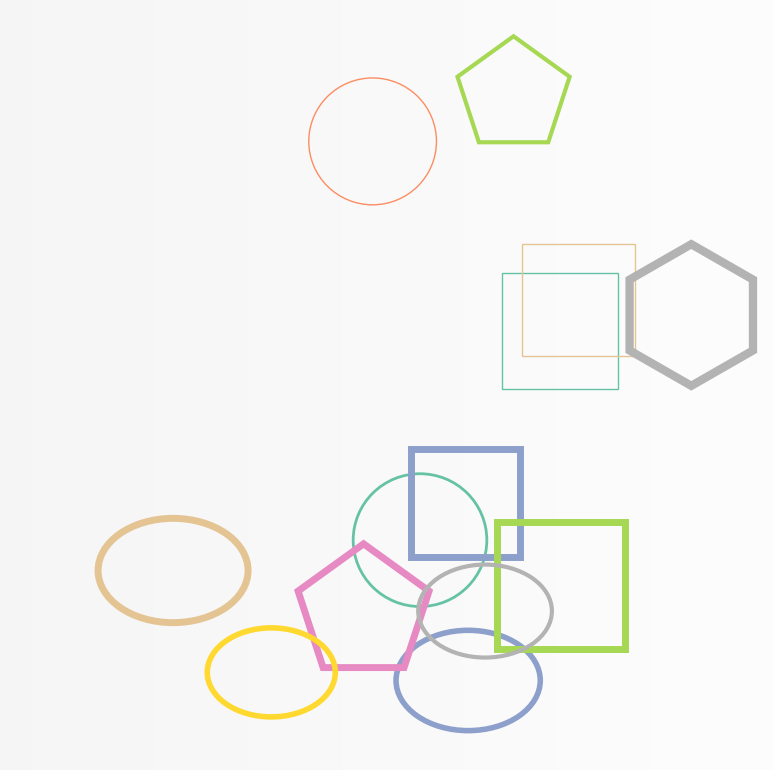[{"shape": "square", "thickness": 0.5, "radius": 0.37, "center": [0.723, 0.57]}, {"shape": "circle", "thickness": 1, "radius": 0.43, "center": [0.542, 0.299]}, {"shape": "circle", "thickness": 0.5, "radius": 0.41, "center": [0.481, 0.816]}, {"shape": "oval", "thickness": 2, "radius": 0.47, "center": [0.604, 0.116]}, {"shape": "square", "thickness": 2.5, "radius": 0.35, "center": [0.601, 0.346]}, {"shape": "pentagon", "thickness": 2.5, "radius": 0.44, "center": [0.469, 0.205]}, {"shape": "pentagon", "thickness": 1.5, "radius": 0.38, "center": [0.663, 0.877]}, {"shape": "square", "thickness": 2.5, "radius": 0.41, "center": [0.724, 0.24]}, {"shape": "oval", "thickness": 2, "radius": 0.41, "center": [0.35, 0.127]}, {"shape": "oval", "thickness": 2.5, "radius": 0.48, "center": [0.223, 0.259]}, {"shape": "square", "thickness": 0.5, "radius": 0.36, "center": [0.746, 0.61]}, {"shape": "hexagon", "thickness": 3, "radius": 0.46, "center": [0.892, 0.591]}, {"shape": "oval", "thickness": 1.5, "radius": 0.43, "center": [0.626, 0.206]}]